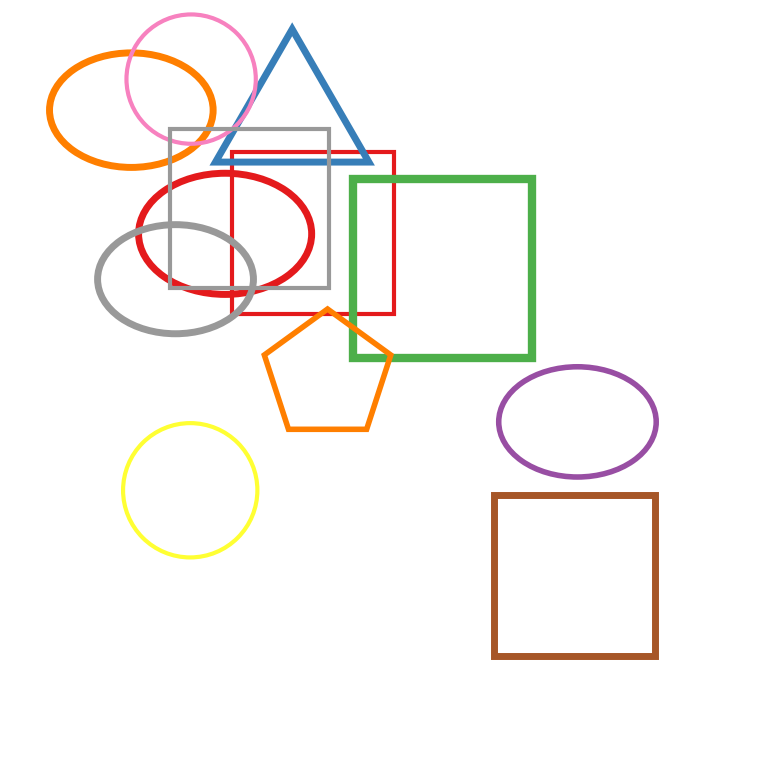[{"shape": "oval", "thickness": 2.5, "radius": 0.56, "center": [0.292, 0.696]}, {"shape": "square", "thickness": 1.5, "radius": 0.53, "center": [0.406, 0.697]}, {"shape": "triangle", "thickness": 2.5, "radius": 0.58, "center": [0.379, 0.847]}, {"shape": "square", "thickness": 3, "radius": 0.58, "center": [0.575, 0.651]}, {"shape": "oval", "thickness": 2, "radius": 0.51, "center": [0.75, 0.452]}, {"shape": "oval", "thickness": 2.5, "radius": 0.53, "center": [0.171, 0.857]}, {"shape": "pentagon", "thickness": 2, "radius": 0.43, "center": [0.425, 0.512]}, {"shape": "circle", "thickness": 1.5, "radius": 0.44, "center": [0.247, 0.363]}, {"shape": "square", "thickness": 2.5, "radius": 0.52, "center": [0.746, 0.252]}, {"shape": "circle", "thickness": 1.5, "radius": 0.42, "center": [0.248, 0.897]}, {"shape": "oval", "thickness": 2.5, "radius": 0.51, "center": [0.228, 0.637]}, {"shape": "square", "thickness": 1.5, "radius": 0.52, "center": [0.324, 0.729]}]